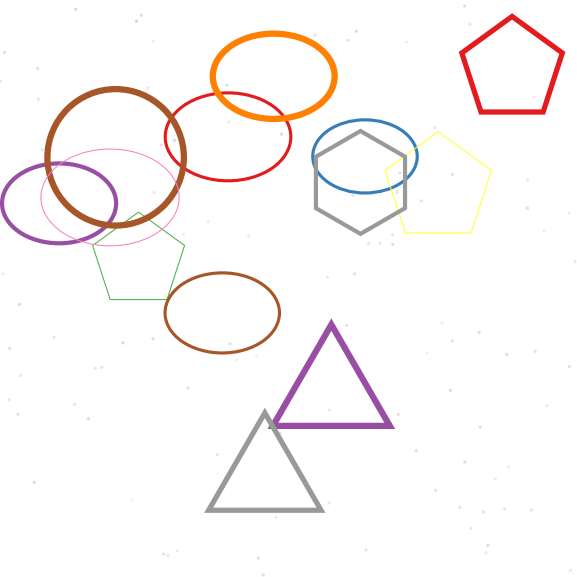[{"shape": "pentagon", "thickness": 2.5, "radius": 0.46, "center": [0.887, 0.879]}, {"shape": "oval", "thickness": 1.5, "radius": 0.54, "center": [0.395, 0.762]}, {"shape": "oval", "thickness": 1.5, "radius": 0.45, "center": [0.632, 0.728]}, {"shape": "pentagon", "thickness": 0.5, "radius": 0.42, "center": [0.24, 0.548]}, {"shape": "triangle", "thickness": 3, "radius": 0.58, "center": [0.574, 0.32]}, {"shape": "oval", "thickness": 2, "radius": 0.49, "center": [0.102, 0.647]}, {"shape": "oval", "thickness": 3, "radius": 0.53, "center": [0.474, 0.867]}, {"shape": "pentagon", "thickness": 0.5, "radius": 0.48, "center": [0.759, 0.674]}, {"shape": "oval", "thickness": 1.5, "radius": 0.5, "center": [0.385, 0.457]}, {"shape": "circle", "thickness": 3, "radius": 0.59, "center": [0.2, 0.727]}, {"shape": "oval", "thickness": 0.5, "radius": 0.6, "center": [0.191, 0.657]}, {"shape": "hexagon", "thickness": 2, "radius": 0.45, "center": [0.624, 0.683]}, {"shape": "triangle", "thickness": 2.5, "radius": 0.56, "center": [0.459, 0.172]}]